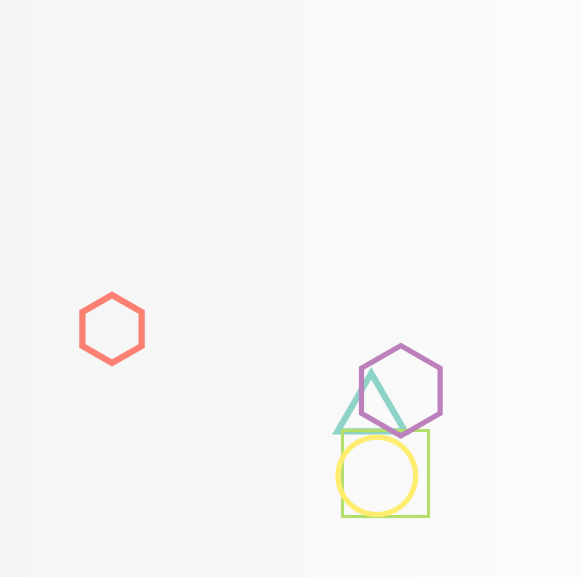[{"shape": "triangle", "thickness": 3, "radius": 0.34, "center": [0.639, 0.286]}, {"shape": "hexagon", "thickness": 3, "radius": 0.29, "center": [0.193, 0.429]}, {"shape": "square", "thickness": 1.5, "radius": 0.37, "center": [0.662, 0.18]}, {"shape": "hexagon", "thickness": 2.5, "radius": 0.39, "center": [0.69, 0.322]}, {"shape": "circle", "thickness": 2.5, "radius": 0.33, "center": [0.648, 0.175]}]